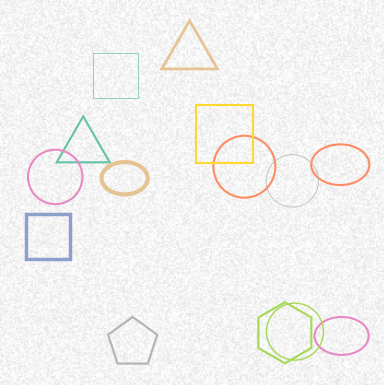[{"shape": "triangle", "thickness": 1.5, "radius": 0.4, "center": [0.216, 0.618]}, {"shape": "square", "thickness": 0.5, "radius": 0.29, "center": [0.3, 0.803]}, {"shape": "oval", "thickness": 1.5, "radius": 0.38, "center": [0.884, 0.572]}, {"shape": "circle", "thickness": 1.5, "radius": 0.4, "center": [0.635, 0.567]}, {"shape": "square", "thickness": 2.5, "radius": 0.29, "center": [0.125, 0.386]}, {"shape": "oval", "thickness": 1.5, "radius": 0.35, "center": [0.887, 0.127]}, {"shape": "circle", "thickness": 1.5, "radius": 0.35, "center": [0.143, 0.54]}, {"shape": "circle", "thickness": 1, "radius": 0.37, "center": [0.766, 0.139]}, {"shape": "hexagon", "thickness": 1.5, "radius": 0.4, "center": [0.74, 0.136]}, {"shape": "square", "thickness": 1.5, "radius": 0.38, "center": [0.583, 0.653]}, {"shape": "triangle", "thickness": 2, "radius": 0.42, "center": [0.493, 0.863]}, {"shape": "oval", "thickness": 3, "radius": 0.3, "center": [0.324, 0.537]}, {"shape": "pentagon", "thickness": 1.5, "radius": 0.34, "center": [0.345, 0.11]}, {"shape": "circle", "thickness": 0.5, "radius": 0.34, "center": [0.759, 0.53]}]